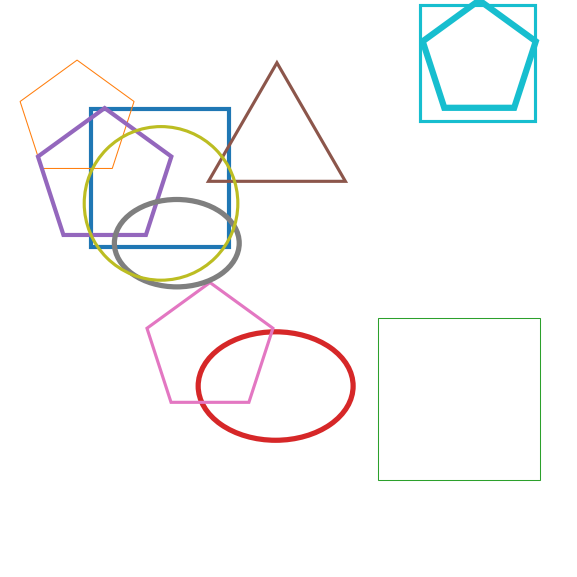[{"shape": "square", "thickness": 2, "radius": 0.6, "center": [0.278, 0.69]}, {"shape": "pentagon", "thickness": 0.5, "radius": 0.52, "center": [0.133, 0.791]}, {"shape": "square", "thickness": 0.5, "radius": 0.7, "center": [0.795, 0.308]}, {"shape": "oval", "thickness": 2.5, "radius": 0.67, "center": [0.477, 0.331]}, {"shape": "pentagon", "thickness": 2, "radius": 0.61, "center": [0.181, 0.691]}, {"shape": "triangle", "thickness": 1.5, "radius": 0.68, "center": [0.48, 0.754]}, {"shape": "pentagon", "thickness": 1.5, "radius": 0.57, "center": [0.364, 0.395]}, {"shape": "oval", "thickness": 2.5, "radius": 0.54, "center": [0.306, 0.578]}, {"shape": "circle", "thickness": 1.5, "radius": 0.66, "center": [0.279, 0.647]}, {"shape": "pentagon", "thickness": 3, "radius": 0.51, "center": [0.83, 0.896]}, {"shape": "square", "thickness": 1.5, "radius": 0.5, "center": [0.827, 0.89]}]